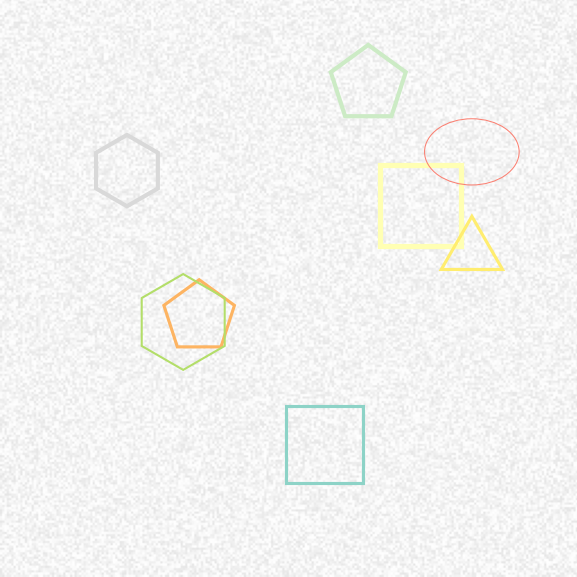[{"shape": "square", "thickness": 1.5, "radius": 0.33, "center": [0.562, 0.229]}, {"shape": "square", "thickness": 2.5, "radius": 0.35, "center": [0.728, 0.643]}, {"shape": "oval", "thickness": 0.5, "radius": 0.41, "center": [0.817, 0.736]}, {"shape": "pentagon", "thickness": 1.5, "radius": 0.32, "center": [0.345, 0.45]}, {"shape": "hexagon", "thickness": 1, "radius": 0.41, "center": [0.317, 0.442]}, {"shape": "hexagon", "thickness": 2, "radius": 0.31, "center": [0.22, 0.704]}, {"shape": "pentagon", "thickness": 2, "radius": 0.34, "center": [0.638, 0.853]}, {"shape": "triangle", "thickness": 1.5, "radius": 0.31, "center": [0.817, 0.563]}]